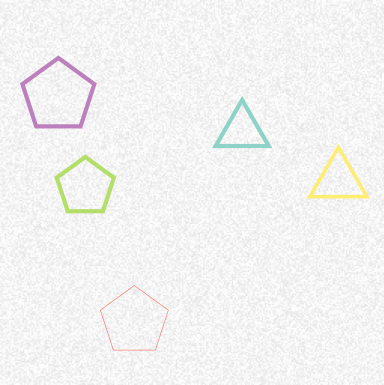[{"shape": "triangle", "thickness": 3, "radius": 0.4, "center": [0.629, 0.661]}, {"shape": "pentagon", "thickness": 0.5, "radius": 0.46, "center": [0.349, 0.166]}, {"shape": "pentagon", "thickness": 3, "radius": 0.39, "center": [0.222, 0.514]}, {"shape": "pentagon", "thickness": 3, "radius": 0.49, "center": [0.152, 0.751]}, {"shape": "triangle", "thickness": 2.5, "radius": 0.43, "center": [0.879, 0.532]}]